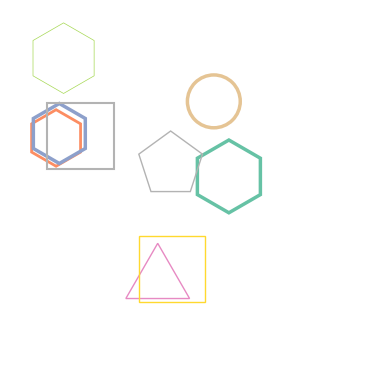[{"shape": "hexagon", "thickness": 2.5, "radius": 0.47, "center": [0.595, 0.542]}, {"shape": "hexagon", "thickness": 2, "radius": 0.37, "center": [0.146, 0.642]}, {"shape": "hexagon", "thickness": 2.5, "radius": 0.39, "center": [0.154, 0.653]}, {"shape": "triangle", "thickness": 1, "radius": 0.48, "center": [0.41, 0.272]}, {"shape": "hexagon", "thickness": 0.5, "radius": 0.46, "center": [0.165, 0.849]}, {"shape": "square", "thickness": 1, "radius": 0.43, "center": [0.446, 0.302]}, {"shape": "circle", "thickness": 2.5, "radius": 0.34, "center": [0.555, 0.737]}, {"shape": "pentagon", "thickness": 1, "radius": 0.43, "center": [0.443, 0.573]}, {"shape": "square", "thickness": 1.5, "radius": 0.43, "center": [0.209, 0.647]}]